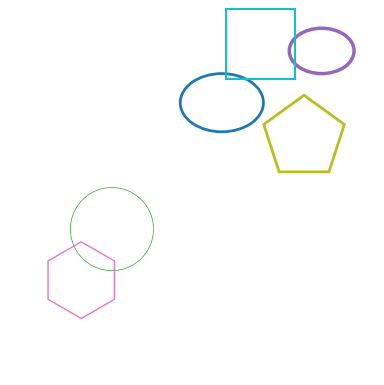[{"shape": "oval", "thickness": 2, "radius": 0.54, "center": [0.576, 0.733]}, {"shape": "circle", "thickness": 0.5, "radius": 0.54, "center": [0.291, 0.405]}, {"shape": "oval", "thickness": 2.5, "radius": 0.42, "center": [0.835, 0.868]}, {"shape": "hexagon", "thickness": 1, "radius": 0.5, "center": [0.211, 0.272]}, {"shape": "pentagon", "thickness": 2, "radius": 0.55, "center": [0.79, 0.643]}, {"shape": "square", "thickness": 1.5, "radius": 0.45, "center": [0.676, 0.886]}]